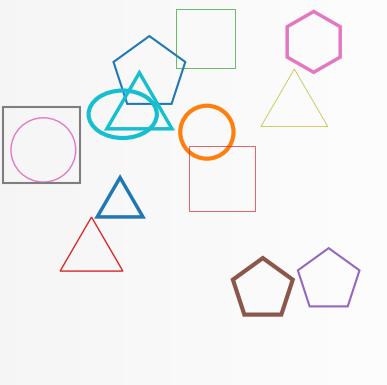[{"shape": "triangle", "thickness": 2.5, "radius": 0.34, "center": [0.31, 0.471]}, {"shape": "pentagon", "thickness": 1.5, "radius": 0.49, "center": [0.386, 0.809]}, {"shape": "circle", "thickness": 3, "radius": 0.34, "center": [0.534, 0.657]}, {"shape": "square", "thickness": 0.5, "radius": 0.38, "center": [0.53, 0.899]}, {"shape": "square", "thickness": 0.5, "radius": 0.42, "center": [0.573, 0.536]}, {"shape": "triangle", "thickness": 1, "radius": 0.47, "center": [0.236, 0.343]}, {"shape": "pentagon", "thickness": 1.5, "radius": 0.42, "center": [0.848, 0.272]}, {"shape": "pentagon", "thickness": 3, "radius": 0.41, "center": [0.678, 0.249]}, {"shape": "circle", "thickness": 1, "radius": 0.42, "center": [0.112, 0.611]}, {"shape": "hexagon", "thickness": 2.5, "radius": 0.39, "center": [0.81, 0.891]}, {"shape": "square", "thickness": 1.5, "radius": 0.5, "center": [0.108, 0.624]}, {"shape": "triangle", "thickness": 0.5, "radius": 0.5, "center": [0.76, 0.721]}, {"shape": "oval", "thickness": 3, "radius": 0.44, "center": [0.317, 0.703]}, {"shape": "triangle", "thickness": 2.5, "radius": 0.49, "center": [0.36, 0.714]}]